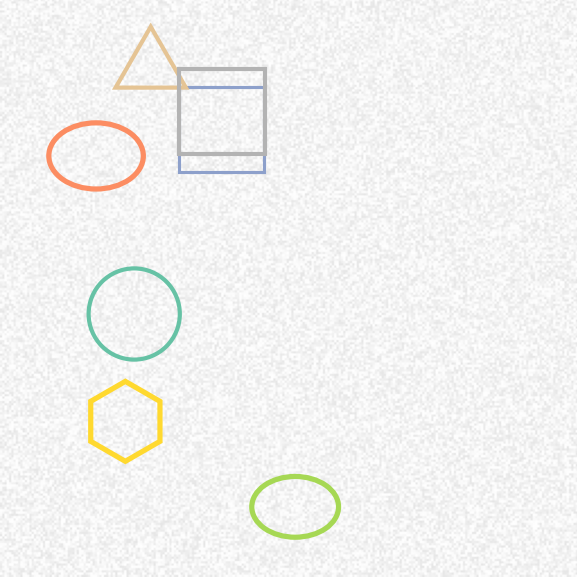[{"shape": "circle", "thickness": 2, "radius": 0.39, "center": [0.232, 0.455]}, {"shape": "oval", "thickness": 2.5, "radius": 0.41, "center": [0.166, 0.729]}, {"shape": "square", "thickness": 1.5, "radius": 0.37, "center": [0.383, 0.774]}, {"shape": "oval", "thickness": 2.5, "radius": 0.38, "center": [0.511, 0.121]}, {"shape": "hexagon", "thickness": 2.5, "radius": 0.35, "center": [0.217, 0.27]}, {"shape": "triangle", "thickness": 2, "radius": 0.35, "center": [0.261, 0.883]}, {"shape": "square", "thickness": 2, "radius": 0.37, "center": [0.384, 0.806]}]